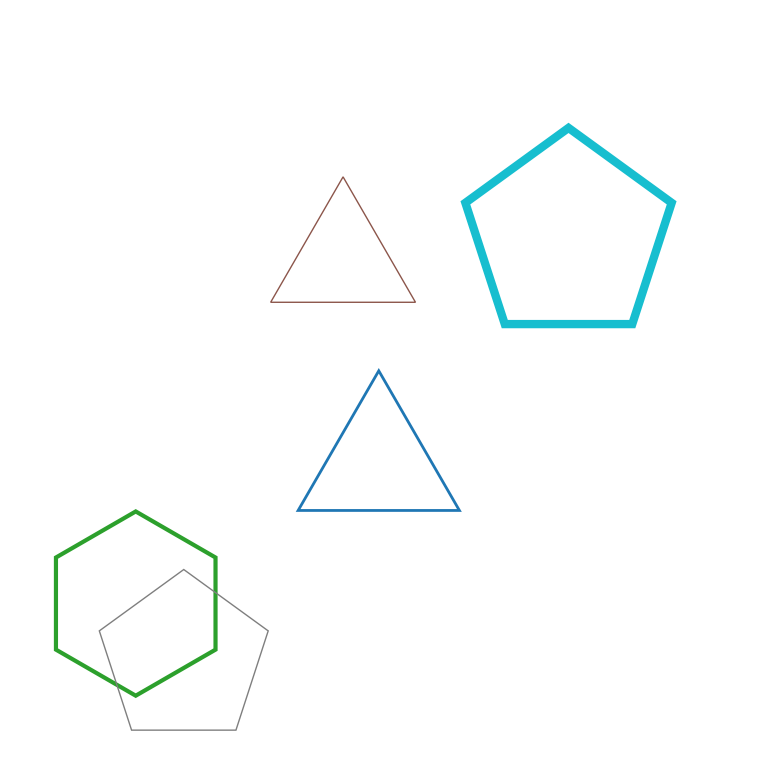[{"shape": "triangle", "thickness": 1, "radius": 0.6, "center": [0.492, 0.398]}, {"shape": "hexagon", "thickness": 1.5, "radius": 0.6, "center": [0.176, 0.216]}, {"shape": "triangle", "thickness": 0.5, "radius": 0.54, "center": [0.446, 0.662]}, {"shape": "pentagon", "thickness": 0.5, "radius": 0.58, "center": [0.239, 0.145]}, {"shape": "pentagon", "thickness": 3, "radius": 0.7, "center": [0.738, 0.693]}]